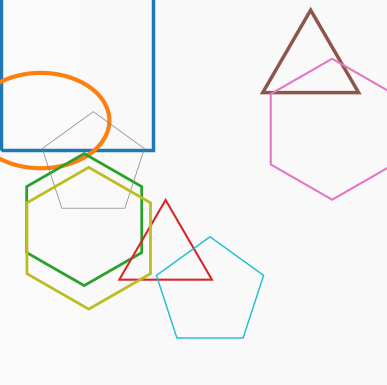[{"shape": "square", "thickness": 2.5, "radius": 0.98, "center": [0.198, 0.806]}, {"shape": "oval", "thickness": 3, "radius": 0.88, "center": [0.105, 0.687]}, {"shape": "hexagon", "thickness": 2, "radius": 0.86, "center": [0.217, 0.43]}, {"shape": "triangle", "thickness": 1.5, "radius": 0.69, "center": [0.427, 0.343]}, {"shape": "triangle", "thickness": 2.5, "radius": 0.71, "center": [0.802, 0.831]}, {"shape": "hexagon", "thickness": 1.5, "radius": 0.92, "center": [0.857, 0.664]}, {"shape": "pentagon", "thickness": 0.5, "radius": 0.69, "center": [0.241, 0.571]}, {"shape": "hexagon", "thickness": 2, "radius": 0.92, "center": [0.229, 0.381]}, {"shape": "pentagon", "thickness": 1, "radius": 0.73, "center": [0.542, 0.24]}]